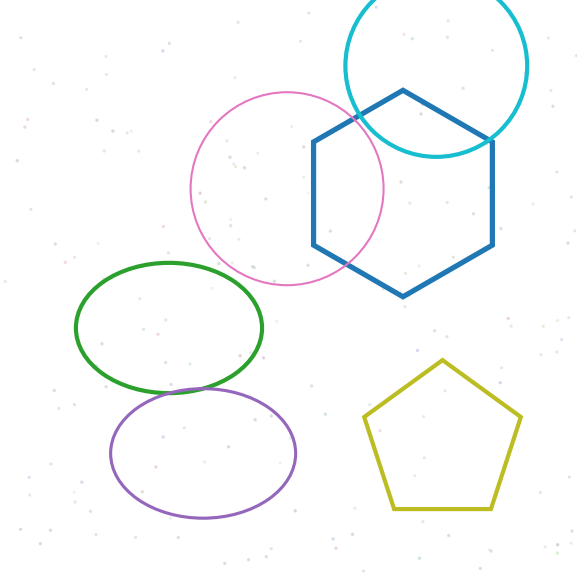[{"shape": "hexagon", "thickness": 2.5, "radius": 0.89, "center": [0.698, 0.664]}, {"shape": "oval", "thickness": 2, "radius": 0.81, "center": [0.293, 0.431]}, {"shape": "oval", "thickness": 1.5, "radius": 0.8, "center": [0.352, 0.214]}, {"shape": "circle", "thickness": 1, "radius": 0.84, "center": [0.497, 0.672]}, {"shape": "pentagon", "thickness": 2, "radius": 0.71, "center": [0.766, 0.233]}, {"shape": "circle", "thickness": 2, "radius": 0.79, "center": [0.755, 0.885]}]